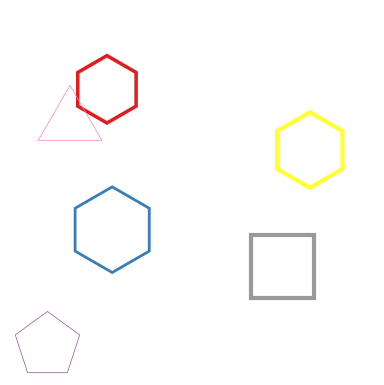[{"shape": "hexagon", "thickness": 2.5, "radius": 0.44, "center": [0.278, 0.768]}, {"shape": "hexagon", "thickness": 2, "radius": 0.56, "center": [0.291, 0.403]}, {"shape": "pentagon", "thickness": 0.5, "radius": 0.44, "center": [0.123, 0.103]}, {"shape": "hexagon", "thickness": 3, "radius": 0.49, "center": [0.804, 0.61]}, {"shape": "triangle", "thickness": 0.5, "radius": 0.48, "center": [0.182, 0.683]}, {"shape": "square", "thickness": 3, "radius": 0.41, "center": [0.734, 0.308]}]